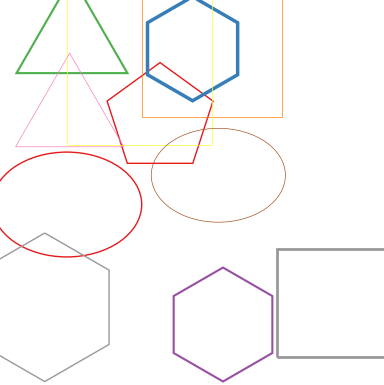[{"shape": "oval", "thickness": 1, "radius": 0.97, "center": [0.174, 0.469]}, {"shape": "pentagon", "thickness": 1, "radius": 0.72, "center": [0.416, 0.693]}, {"shape": "hexagon", "thickness": 2.5, "radius": 0.68, "center": [0.5, 0.873]}, {"shape": "triangle", "thickness": 1.5, "radius": 0.83, "center": [0.187, 0.893]}, {"shape": "hexagon", "thickness": 1.5, "radius": 0.74, "center": [0.579, 0.157]}, {"shape": "square", "thickness": 0.5, "radius": 0.91, "center": [0.551, 0.877]}, {"shape": "square", "thickness": 0.5, "radius": 0.95, "center": [0.362, 0.813]}, {"shape": "oval", "thickness": 0.5, "radius": 0.87, "center": [0.567, 0.545]}, {"shape": "triangle", "thickness": 0.5, "radius": 0.81, "center": [0.181, 0.7]}, {"shape": "square", "thickness": 2, "radius": 0.7, "center": [0.86, 0.213]}, {"shape": "hexagon", "thickness": 1, "radius": 0.96, "center": [0.116, 0.202]}]